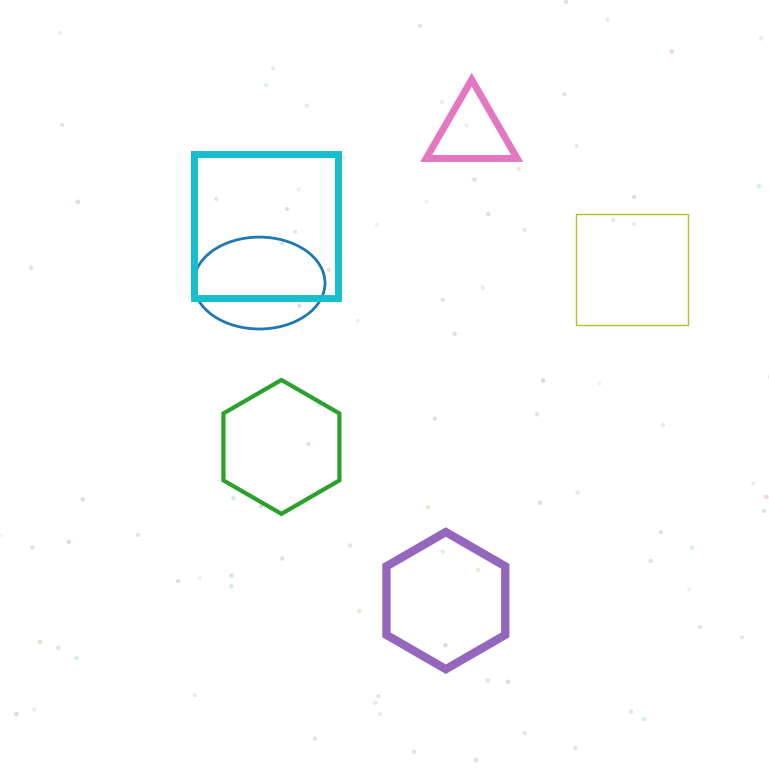[{"shape": "oval", "thickness": 1, "radius": 0.43, "center": [0.337, 0.632]}, {"shape": "hexagon", "thickness": 1.5, "radius": 0.43, "center": [0.365, 0.42]}, {"shape": "hexagon", "thickness": 3, "radius": 0.45, "center": [0.579, 0.22]}, {"shape": "triangle", "thickness": 2.5, "radius": 0.34, "center": [0.613, 0.828]}, {"shape": "square", "thickness": 0.5, "radius": 0.36, "center": [0.821, 0.65]}, {"shape": "square", "thickness": 2.5, "radius": 0.47, "center": [0.346, 0.706]}]